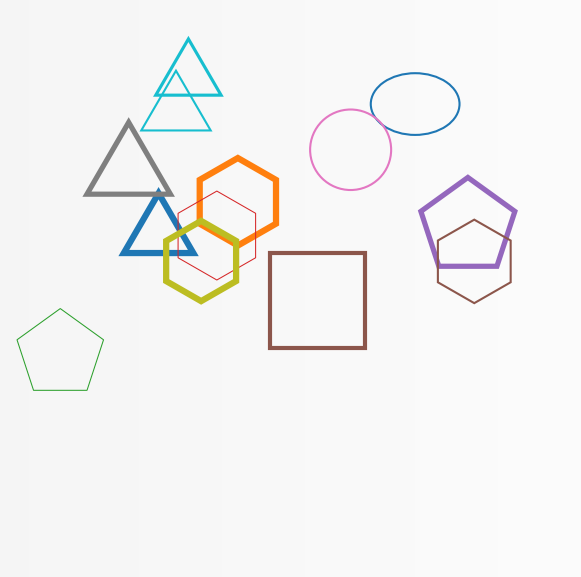[{"shape": "oval", "thickness": 1, "radius": 0.38, "center": [0.714, 0.819]}, {"shape": "triangle", "thickness": 3, "radius": 0.35, "center": [0.273, 0.595]}, {"shape": "hexagon", "thickness": 3, "radius": 0.38, "center": [0.409, 0.65]}, {"shape": "pentagon", "thickness": 0.5, "radius": 0.39, "center": [0.104, 0.387]}, {"shape": "hexagon", "thickness": 0.5, "radius": 0.39, "center": [0.373, 0.591]}, {"shape": "pentagon", "thickness": 2.5, "radius": 0.43, "center": [0.805, 0.607]}, {"shape": "hexagon", "thickness": 1, "radius": 0.36, "center": [0.816, 0.546]}, {"shape": "square", "thickness": 2, "radius": 0.41, "center": [0.546, 0.478]}, {"shape": "circle", "thickness": 1, "radius": 0.35, "center": [0.603, 0.74]}, {"shape": "triangle", "thickness": 2.5, "radius": 0.41, "center": [0.221, 0.704]}, {"shape": "hexagon", "thickness": 3, "radius": 0.35, "center": [0.346, 0.547]}, {"shape": "triangle", "thickness": 1.5, "radius": 0.32, "center": [0.324, 0.867]}, {"shape": "triangle", "thickness": 1, "radius": 0.34, "center": [0.303, 0.808]}]